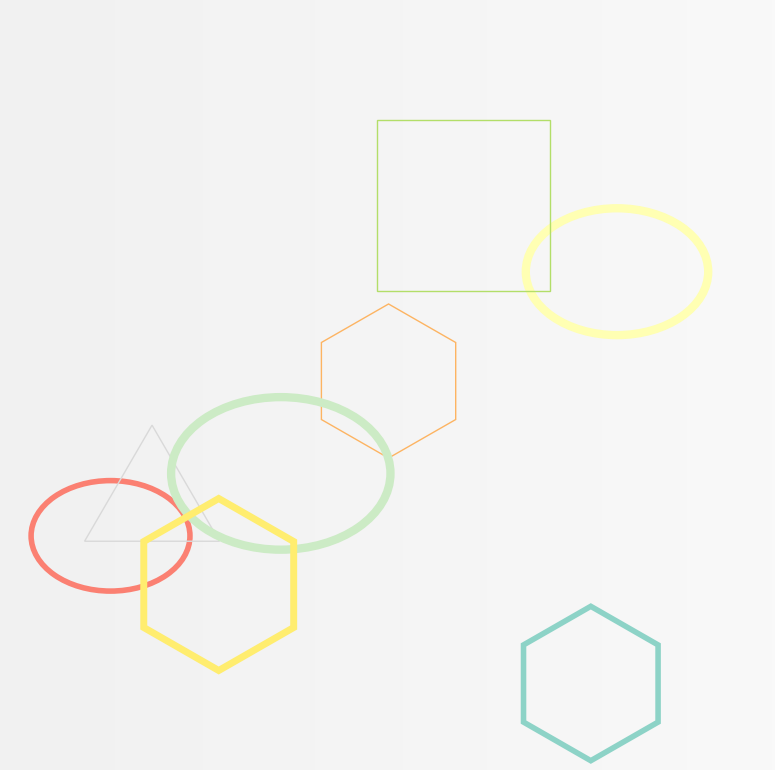[{"shape": "hexagon", "thickness": 2, "radius": 0.5, "center": [0.762, 0.112]}, {"shape": "oval", "thickness": 3, "radius": 0.59, "center": [0.796, 0.647]}, {"shape": "oval", "thickness": 2, "radius": 0.51, "center": [0.143, 0.304]}, {"shape": "hexagon", "thickness": 0.5, "radius": 0.5, "center": [0.501, 0.505]}, {"shape": "square", "thickness": 0.5, "radius": 0.56, "center": [0.598, 0.733]}, {"shape": "triangle", "thickness": 0.5, "radius": 0.5, "center": [0.196, 0.347]}, {"shape": "oval", "thickness": 3, "radius": 0.71, "center": [0.362, 0.385]}, {"shape": "hexagon", "thickness": 2.5, "radius": 0.56, "center": [0.282, 0.241]}]